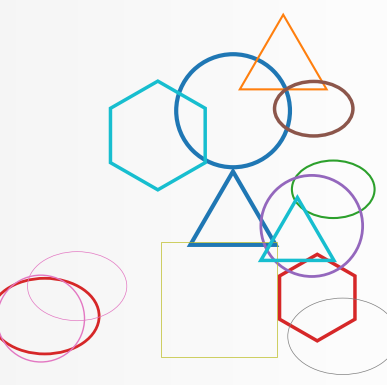[{"shape": "triangle", "thickness": 3, "radius": 0.64, "center": [0.601, 0.428]}, {"shape": "circle", "thickness": 3, "radius": 0.73, "center": [0.601, 0.712]}, {"shape": "triangle", "thickness": 1.5, "radius": 0.65, "center": [0.731, 0.833]}, {"shape": "oval", "thickness": 1.5, "radius": 0.53, "center": [0.86, 0.508]}, {"shape": "oval", "thickness": 2, "radius": 0.7, "center": [0.116, 0.179]}, {"shape": "hexagon", "thickness": 2.5, "radius": 0.56, "center": [0.819, 0.227]}, {"shape": "circle", "thickness": 2, "radius": 0.66, "center": [0.805, 0.413]}, {"shape": "oval", "thickness": 2.5, "radius": 0.51, "center": [0.81, 0.718]}, {"shape": "circle", "thickness": 1, "radius": 0.56, "center": [0.105, 0.173]}, {"shape": "oval", "thickness": 0.5, "radius": 0.64, "center": [0.199, 0.257]}, {"shape": "oval", "thickness": 0.5, "radius": 0.71, "center": [0.884, 0.126]}, {"shape": "square", "thickness": 0.5, "radius": 0.75, "center": [0.565, 0.223]}, {"shape": "triangle", "thickness": 2.5, "radius": 0.54, "center": [0.767, 0.378]}, {"shape": "hexagon", "thickness": 2.5, "radius": 0.71, "center": [0.407, 0.648]}]